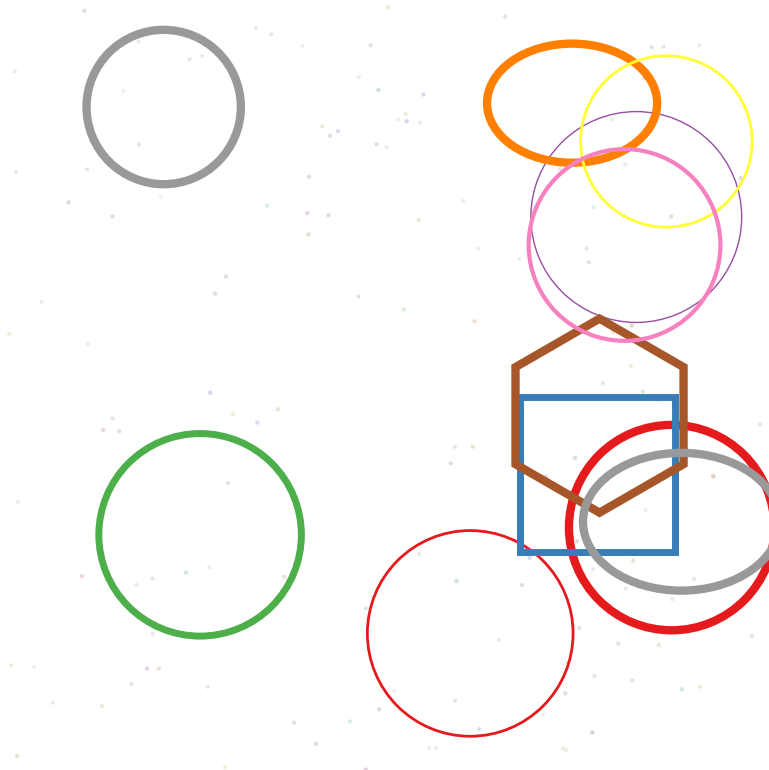[{"shape": "circle", "thickness": 3, "radius": 0.67, "center": [0.872, 0.315]}, {"shape": "circle", "thickness": 1, "radius": 0.67, "center": [0.611, 0.177]}, {"shape": "square", "thickness": 2.5, "radius": 0.5, "center": [0.776, 0.384]}, {"shape": "circle", "thickness": 2.5, "radius": 0.66, "center": [0.26, 0.305]}, {"shape": "circle", "thickness": 0.5, "radius": 0.68, "center": [0.826, 0.718]}, {"shape": "oval", "thickness": 3, "radius": 0.55, "center": [0.743, 0.866]}, {"shape": "circle", "thickness": 1, "radius": 0.56, "center": [0.865, 0.816]}, {"shape": "hexagon", "thickness": 3, "radius": 0.63, "center": [0.779, 0.46]}, {"shape": "circle", "thickness": 1.5, "radius": 0.62, "center": [0.811, 0.682]}, {"shape": "oval", "thickness": 3, "radius": 0.64, "center": [0.885, 0.322]}, {"shape": "circle", "thickness": 3, "radius": 0.5, "center": [0.213, 0.861]}]